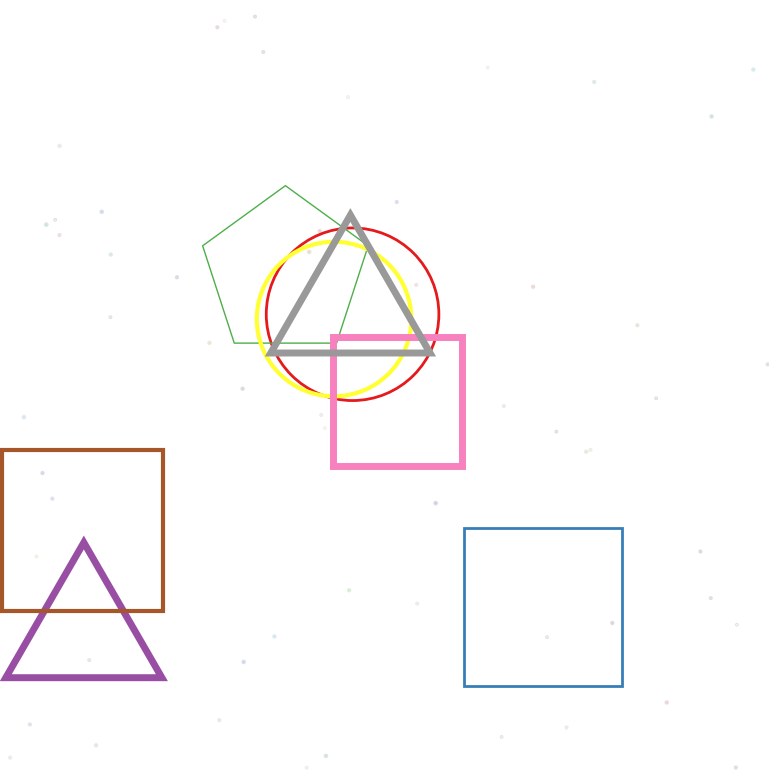[{"shape": "circle", "thickness": 1, "radius": 0.56, "center": [0.458, 0.592]}, {"shape": "square", "thickness": 1, "radius": 0.52, "center": [0.705, 0.212]}, {"shape": "pentagon", "thickness": 0.5, "radius": 0.57, "center": [0.371, 0.646]}, {"shape": "triangle", "thickness": 2.5, "radius": 0.59, "center": [0.109, 0.178]}, {"shape": "circle", "thickness": 1.5, "radius": 0.5, "center": [0.434, 0.586]}, {"shape": "square", "thickness": 1.5, "radius": 0.52, "center": [0.108, 0.311]}, {"shape": "square", "thickness": 2.5, "radius": 0.42, "center": [0.516, 0.478]}, {"shape": "triangle", "thickness": 2.5, "radius": 0.6, "center": [0.455, 0.601]}]